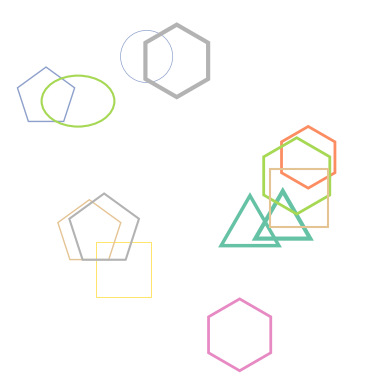[{"shape": "triangle", "thickness": 2.5, "radius": 0.43, "center": [0.649, 0.405]}, {"shape": "triangle", "thickness": 3, "radius": 0.41, "center": [0.734, 0.421]}, {"shape": "hexagon", "thickness": 2, "radius": 0.4, "center": [0.801, 0.591]}, {"shape": "pentagon", "thickness": 1, "radius": 0.39, "center": [0.12, 0.748]}, {"shape": "circle", "thickness": 0.5, "radius": 0.34, "center": [0.381, 0.853]}, {"shape": "hexagon", "thickness": 2, "radius": 0.47, "center": [0.622, 0.13]}, {"shape": "oval", "thickness": 1.5, "radius": 0.47, "center": [0.203, 0.737]}, {"shape": "hexagon", "thickness": 2, "radius": 0.5, "center": [0.771, 0.543]}, {"shape": "square", "thickness": 0.5, "radius": 0.36, "center": [0.321, 0.299]}, {"shape": "square", "thickness": 1.5, "radius": 0.37, "center": [0.776, 0.486]}, {"shape": "pentagon", "thickness": 1, "radius": 0.43, "center": [0.232, 0.395]}, {"shape": "pentagon", "thickness": 1.5, "radius": 0.48, "center": [0.27, 0.402]}, {"shape": "hexagon", "thickness": 3, "radius": 0.47, "center": [0.459, 0.842]}]